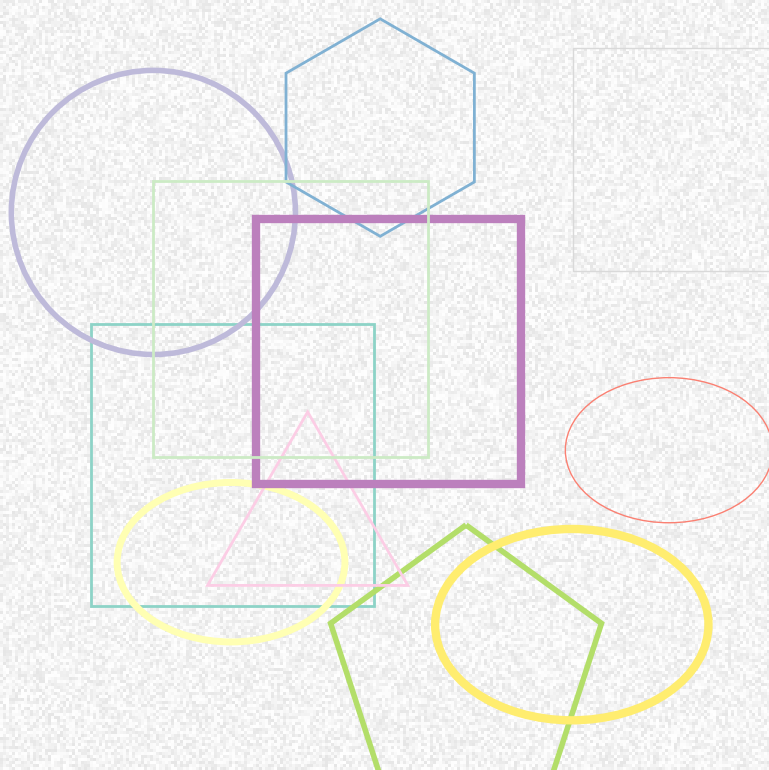[{"shape": "square", "thickness": 1, "radius": 0.92, "center": [0.302, 0.396]}, {"shape": "oval", "thickness": 2.5, "radius": 0.74, "center": [0.3, 0.27]}, {"shape": "circle", "thickness": 2, "radius": 0.92, "center": [0.199, 0.724]}, {"shape": "oval", "thickness": 0.5, "radius": 0.67, "center": [0.869, 0.415]}, {"shape": "hexagon", "thickness": 1, "radius": 0.71, "center": [0.494, 0.834]}, {"shape": "pentagon", "thickness": 2, "radius": 0.92, "center": [0.605, 0.133]}, {"shape": "triangle", "thickness": 1, "radius": 0.75, "center": [0.4, 0.315]}, {"shape": "square", "thickness": 0.5, "radius": 0.72, "center": [0.889, 0.793]}, {"shape": "square", "thickness": 3, "radius": 0.86, "center": [0.505, 0.543]}, {"shape": "square", "thickness": 1, "radius": 0.9, "center": [0.377, 0.585]}, {"shape": "oval", "thickness": 3, "radius": 0.89, "center": [0.743, 0.189]}]